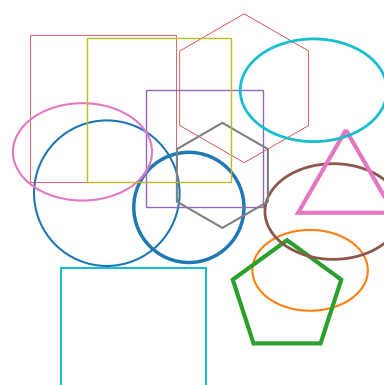[{"shape": "circle", "thickness": 2.5, "radius": 0.72, "center": [0.491, 0.461]}, {"shape": "circle", "thickness": 1.5, "radius": 0.95, "center": [0.277, 0.498]}, {"shape": "oval", "thickness": 1.5, "radius": 0.75, "center": [0.805, 0.298]}, {"shape": "pentagon", "thickness": 3, "radius": 0.74, "center": [0.746, 0.228]}, {"shape": "square", "thickness": 0.5, "radius": 0.95, "center": [0.268, 0.718]}, {"shape": "hexagon", "thickness": 0.5, "radius": 0.97, "center": [0.634, 0.771]}, {"shape": "square", "thickness": 1, "radius": 0.76, "center": [0.531, 0.614]}, {"shape": "oval", "thickness": 2, "radius": 0.89, "center": [0.866, 0.451]}, {"shape": "triangle", "thickness": 3, "radius": 0.72, "center": [0.898, 0.519]}, {"shape": "oval", "thickness": 1.5, "radius": 0.9, "center": [0.214, 0.606]}, {"shape": "hexagon", "thickness": 1.5, "radius": 0.68, "center": [0.578, 0.544]}, {"shape": "square", "thickness": 1, "radius": 0.94, "center": [0.413, 0.715]}, {"shape": "oval", "thickness": 2, "radius": 0.95, "center": [0.815, 0.766]}, {"shape": "square", "thickness": 1.5, "radius": 0.94, "center": [0.348, 0.116]}]